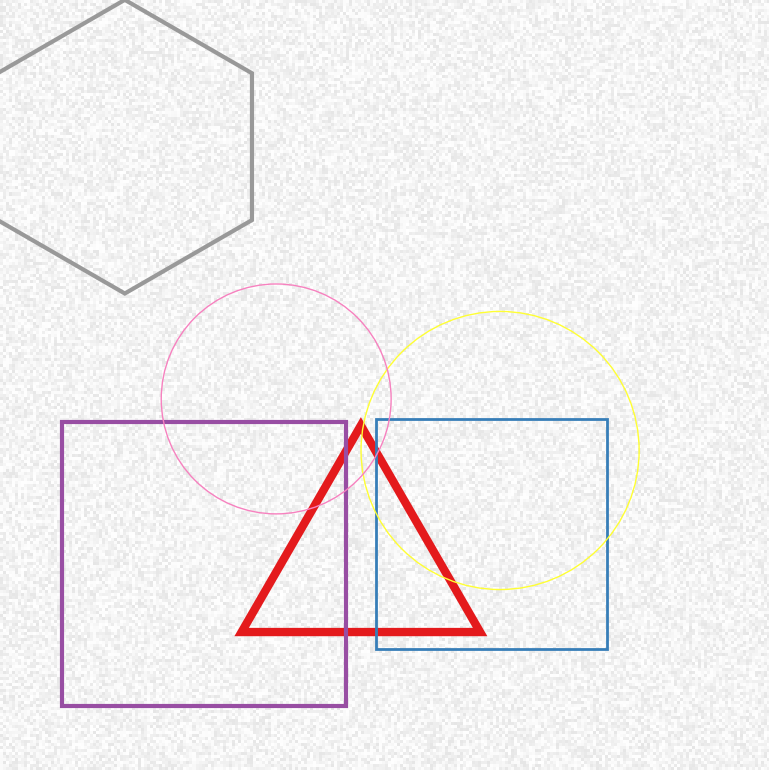[{"shape": "triangle", "thickness": 3, "radius": 0.89, "center": [0.469, 0.269]}, {"shape": "square", "thickness": 1, "radius": 0.75, "center": [0.638, 0.307]}, {"shape": "square", "thickness": 1.5, "radius": 0.92, "center": [0.265, 0.267]}, {"shape": "circle", "thickness": 0.5, "radius": 0.9, "center": [0.649, 0.415]}, {"shape": "circle", "thickness": 0.5, "radius": 0.75, "center": [0.359, 0.482]}, {"shape": "hexagon", "thickness": 1.5, "radius": 0.95, "center": [0.162, 0.81]}]